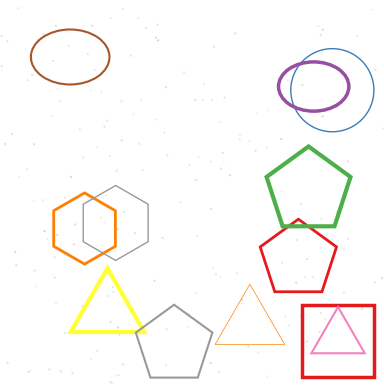[{"shape": "square", "thickness": 2.5, "radius": 0.46, "center": [0.878, 0.114]}, {"shape": "pentagon", "thickness": 2, "radius": 0.52, "center": [0.775, 0.326]}, {"shape": "circle", "thickness": 1, "radius": 0.54, "center": [0.863, 0.766]}, {"shape": "pentagon", "thickness": 3, "radius": 0.57, "center": [0.801, 0.505]}, {"shape": "oval", "thickness": 2.5, "radius": 0.46, "center": [0.815, 0.775]}, {"shape": "hexagon", "thickness": 2, "radius": 0.46, "center": [0.22, 0.406]}, {"shape": "triangle", "thickness": 0.5, "radius": 0.52, "center": [0.649, 0.158]}, {"shape": "triangle", "thickness": 3, "radius": 0.55, "center": [0.279, 0.193]}, {"shape": "oval", "thickness": 1.5, "radius": 0.51, "center": [0.182, 0.852]}, {"shape": "triangle", "thickness": 1.5, "radius": 0.4, "center": [0.878, 0.122]}, {"shape": "hexagon", "thickness": 1, "radius": 0.49, "center": [0.3, 0.421]}, {"shape": "pentagon", "thickness": 1.5, "radius": 0.52, "center": [0.452, 0.104]}]